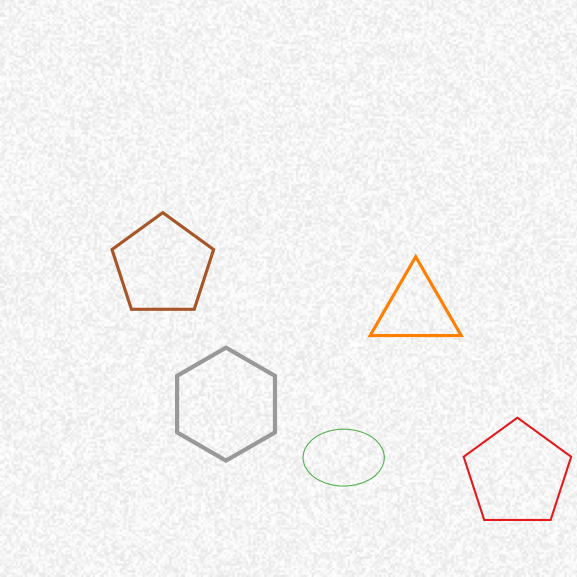[{"shape": "pentagon", "thickness": 1, "radius": 0.49, "center": [0.896, 0.178]}, {"shape": "oval", "thickness": 0.5, "radius": 0.35, "center": [0.595, 0.207]}, {"shape": "triangle", "thickness": 1.5, "radius": 0.45, "center": [0.72, 0.464]}, {"shape": "pentagon", "thickness": 1.5, "radius": 0.46, "center": [0.282, 0.538]}, {"shape": "hexagon", "thickness": 2, "radius": 0.49, "center": [0.391, 0.299]}]